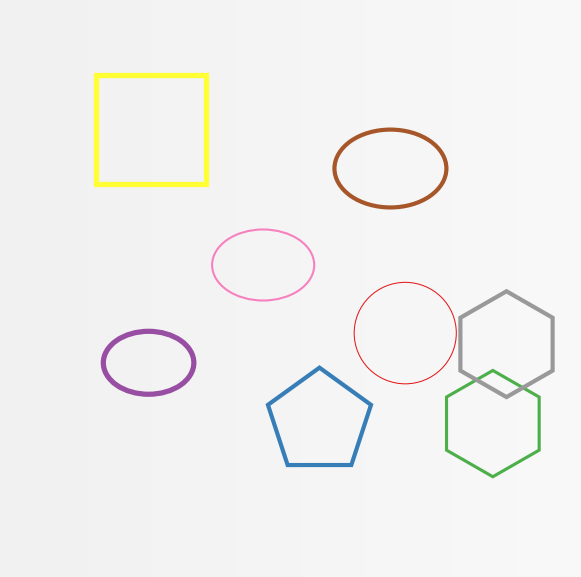[{"shape": "circle", "thickness": 0.5, "radius": 0.44, "center": [0.697, 0.422]}, {"shape": "pentagon", "thickness": 2, "radius": 0.47, "center": [0.55, 0.269]}, {"shape": "hexagon", "thickness": 1.5, "radius": 0.46, "center": [0.848, 0.266]}, {"shape": "oval", "thickness": 2.5, "radius": 0.39, "center": [0.256, 0.371]}, {"shape": "square", "thickness": 2.5, "radius": 0.48, "center": [0.26, 0.775]}, {"shape": "oval", "thickness": 2, "radius": 0.48, "center": [0.672, 0.707]}, {"shape": "oval", "thickness": 1, "radius": 0.44, "center": [0.453, 0.54]}, {"shape": "hexagon", "thickness": 2, "radius": 0.46, "center": [0.871, 0.403]}]